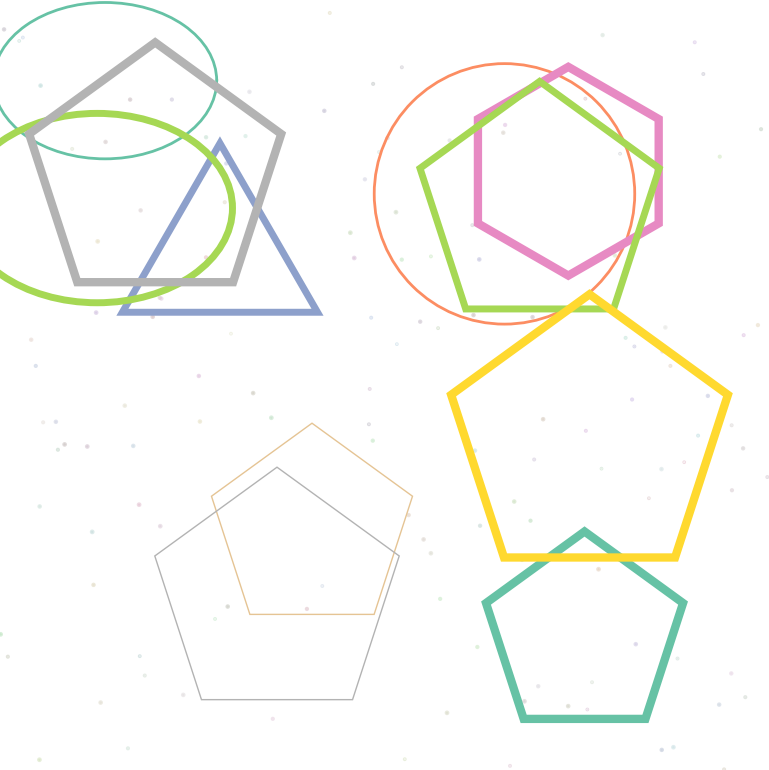[{"shape": "pentagon", "thickness": 3, "radius": 0.67, "center": [0.759, 0.175]}, {"shape": "oval", "thickness": 1, "radius": 0.73, "center": [0.136, 0.895]}, {"shape": "circle", "thickness": 1, "radius": 0.85, "center": [0.655, 0.748]}, {"shape": "triangle", "thickness": 2.5, "radius": 0.73, "center": [0.286, 0.668]}, {"shape": "hexagon", "thickness": 3, "radius": 0.68, "center": [0.738, 0.778]}, {"shape": "oval", "thickness": 2.5, "radius": 0.88, "center": [0.126, 0.73]}, {"shape": "pentagon", "thickness": 2.5, "radius": 0.82, "center": [0.701, 0.731]}, {"shape": "pentagon", "thickness": 3, "radius": 0.94, "center": [0.766, 0.429]}, {"shape": "pentagon", "thickness": 0.5, "radius": 0.69, "center": [0.405, 0.313]}, {"shape": "pentagon", "thickness": 0.5, "radius": 0.83, "center": [0.36, 0.226]}, {"shape": "pentagon", "thickness": 3, "radius": 0.86, "center": [0.202, 0.773]}]